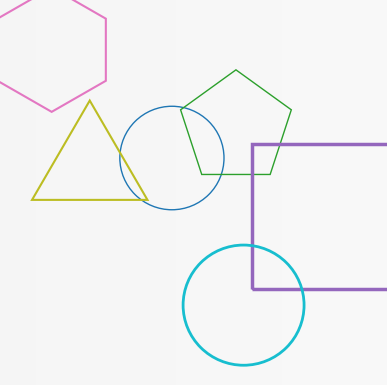[{"shape": "circle", "thickness": 1, "radius": 0.67, "center": [0.444, 0.59]}, {"shape": "pentagon", "thickness": 1, "radius": 0.75, "center": [0.609, 0.668]}, {"shape": "square", "thickness": 2.5, "radius": 0.94, "center": [0.839, 0.437]}, {"shape": "hexagon", "thickness": 1.5, "radius": 0.81, "center": [0.133, 0.871]}, {"shape": "triangle", "thickness": 1.5, "radius": 0.86, "center": [0.232, 0.567]}, {"shape": "circle", "thickness": 2, "radius": 0.78, "center": [0.629, 0.207]}]